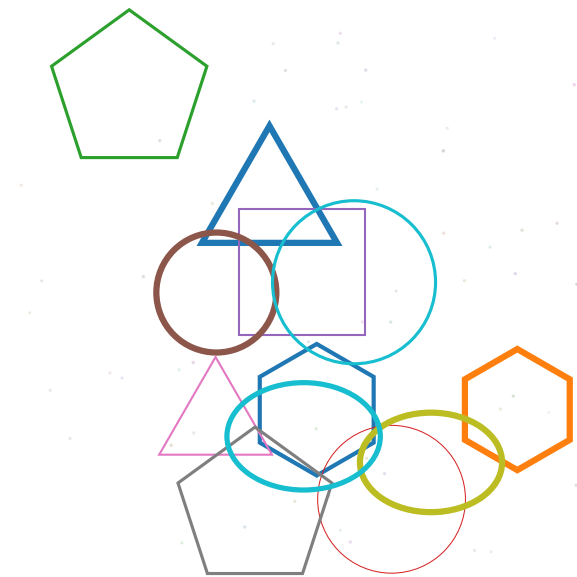[{"shape": "hexagon", "thickness": 2, "radius": 0.57, "center": [0.548, 0.29]}, {"shape": "triangle", "thickness": 3, "radius": 0.68, "center": [0.467, 0.646]}, {"shape": "hexagon", "thickness": 3, "radius": 0.52, "center": [0.896, 0.29]}, {"shape": "pentagon", "thickness": 1.5, "radius": 0.71, "center": [0.224, 0.841]}, {"shape": "circle", "thickness": 0.5, "radius": 0.64, "center": [0.678, 0.135]}, {"shape": "square", "thickness": 1, "radius": 0.55, "center": [0.523, 0.529]}, {"shape": "circle", "thickness": 3, "radius": 0.52, "center": [0.375, 0.493]}, {"shape": "triangle", "thickness": 1, "radius": 0.56, "center": [0.373, 0.268]}, {"shape": "pentagon", "thickness": 1.5, "radius": 0.7, "center": [0.442, 0.119]}, {"shape": "oval", "thickness": 3, "radius": 0.62, "center": [0.746, 0.198]}, {"shape": "oval", "thickness": 2.5, "radius": 0.66, "center": [0.526, 0.244]}, {"shape": "circle", "thickness": 1.5, "radius": 0.71, "center": [0.613, 0.51]}]